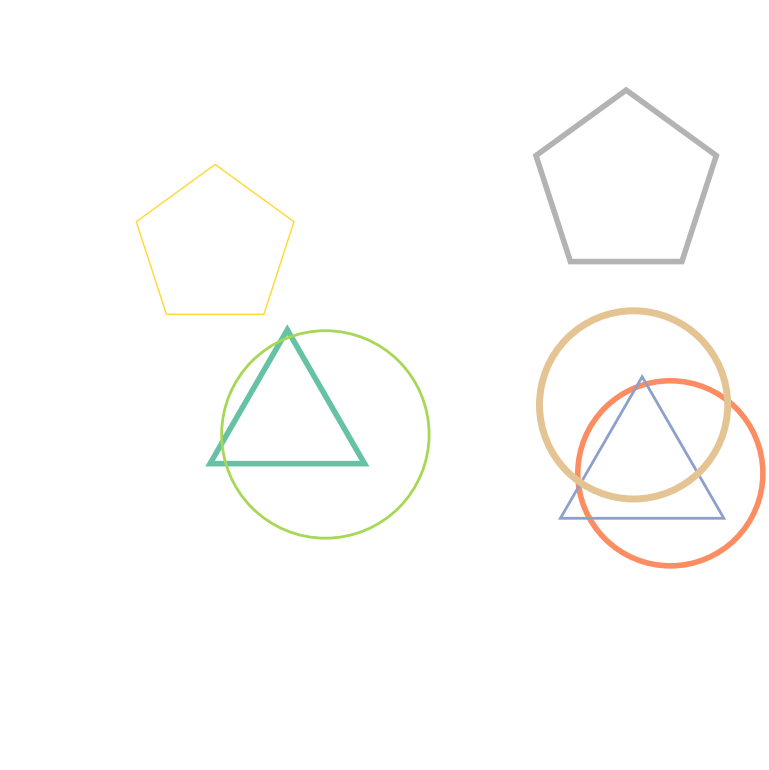[{"shape": "triangle", "thickness": 2, "radius": 0.58, "center": [0.373, 0.456]}, {"shape": "circle", "thickness": 2, "radius": 0.6, "center": [0.871, 0.385]}, {"shape": "triangle", "thickness": 1, "radius": 0.61, "center": [0.834, 0.388]}, {"shape": "circle", "thickness": 1, "radius": 0.67, "center": [0.423, 0.436]}, {"shape": "pentagon", "thickness": 0.5, "radius": 0.54, "center": [0.279, 0.679]}, {"shape": "circle", "thickness": 2.5, "radius": 0.61, "center": [0.823, 0.474]}, {"shape": "pentagon", "thickness": 2, "radius": 0.62, "center": [0.813, 0.76]}]